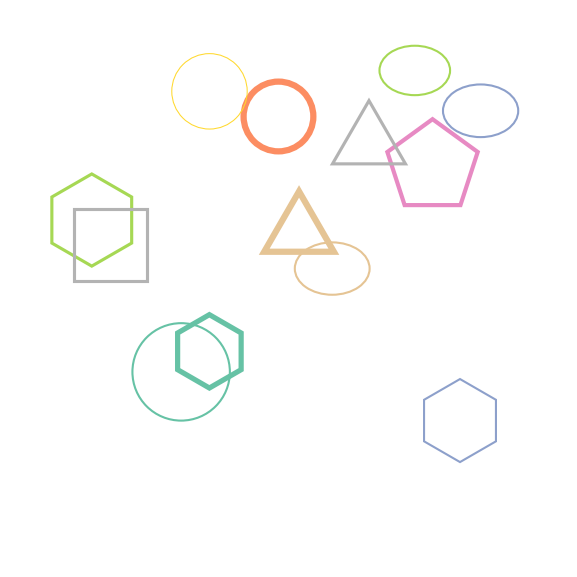[{"shape": "hexagon", "thickness": 2.5, "radius": 0.32, "center": [0.363, 0.391]}, {"shape": "circle", "thickness": 1, "radius": 0.42, "center": [0.314, 0.355]}, {"shape": "circle", "thickness": 3, "radius": 0.3, "center": [0.482, 0.797]}, {"shape": "oval", "thickness": 1, "radius": 0.33, "center": [0.832, 0.807]}, {"shape": "hexagon", "thickness": 1, "radius": 0.36, "center": [0.797, 0.271]}, {"shape": "pentagon", "thickness": 2, "radius": 0.41, "center": [0.749, 0.711]}, {"shape": "oval", "thickness": 1, "radius": 0.31, "center": [0.718, 0.877]}, {"shape": "hexagon", "thickness": 1.5, "radius": 0.4, "center": [0.159, 0.618]}, {"shape": "circle", "thickness": 0.5, "radius": 0.33, "center": [0.363, 0.841]}, {"shape": "oval", "thickness": 1, "radius": 0.32, "center": [0.575, 0.534]}, {"shape": "triangle", "thickness": 3, "radius": 0.35, "center": [0.518, 0.598]}, {"shape": "square", "thickness": 1.5, "radius": 0.31, "center": [0.191, 0.575]}, {"shape": "triangle", "thickness": 1.5, "radius": 0.36, "center": [0.639, 0.752]}]